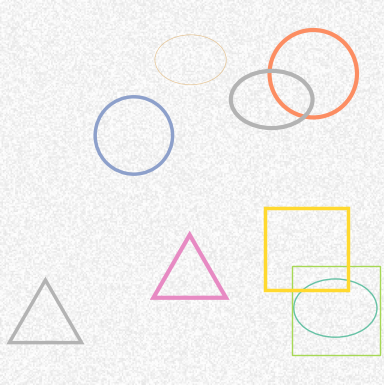[{"shape": "oval", "thickness": 1, "radius": 0.54, "center": [0.871, 0.2]}, {"shape": "circle", "thickness": 3, "radius": 0.57, "center": [0.814, 0.809]}, {"shape": "circle", "thickness": 2.5, "radius": 0.5, "center": [0.348, 0.648]}, {"shape": "triangle", "thickness": 3, "radius": 0.54, "center": [0.493, 0.281]}, {"shape": "square", "thickness": 1, "radius": 0.58, "center": [0.872, 0.194]}, {"shape": "square", "thickness": 2.5, "radius": 0.54, "center": [0.795, 0.353]}, {"shape": "oval", "thickness": 0.5, "radius": 0.46, "center": [0.495, 0.845]}, {"shape": "triangle", "thickness": 2.5, "radius": 0.54, "center": [0.118, 0.164]}, {"shape": "oval", "thickness": 3, "radius": 0.53, "center": [0.706, 0.742]}]